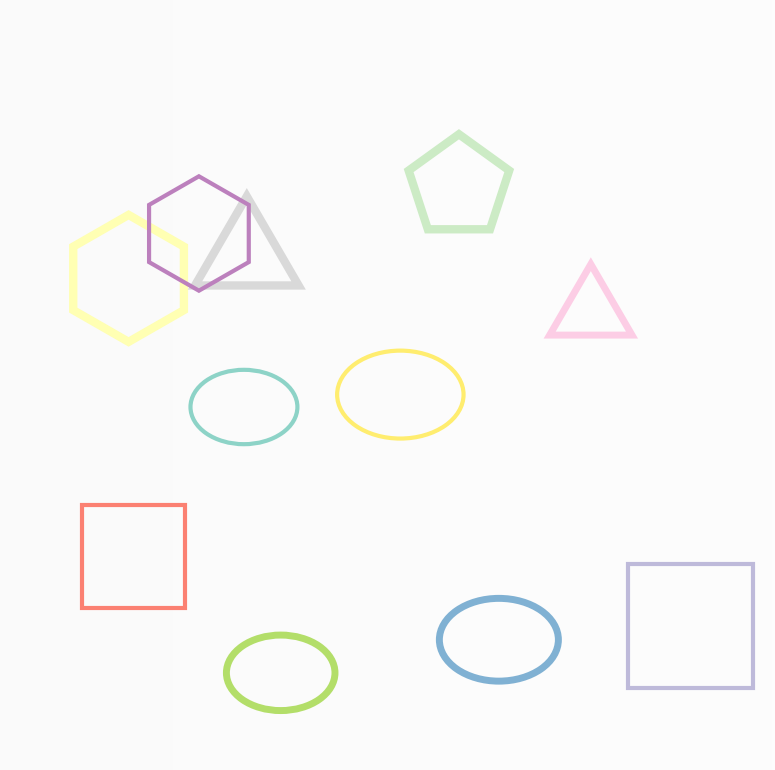[{"shape": "oval", "thickness": 1.5, "radius": 0.34, "center": [0.315, 0.471]}, {"shape": "hexagon", "thickness": 3, "radius": 0.41, "center": [0.166, 0.638]}, {"shape": "square", "thickness": 1.5, "radius": 0.4, "center": [0.891, 0.187]}, {"shape": "square", "thickness": 1.5, "radius": 0.33, "center": [0.172, 0.277]}, {"shape": "oval", "thickness": 2.5, "radius": 0.38, "center": [0.644, 0.169]}, {"shape": "oval", "thickness": 2.5, "radius": 0.35, "center": [0.362, 0.126]}, {"shape": "triangle", "thickness": 2.5, "radius": 0.31, "center": [0.762, 0.595]}, {"shape": "triangle", "thickness": 3, "radius": 0.39, "center": [0.318, 0.668]}, {"shape": "hexagon", "thickness": 1.5, "radius": 0.37, "center": [0.257, 0.697]}, {"shape": "pentagon", "thickness": 3, "radius": 0.34, "center": [0.592, 0.757]}, {"shape": "oval", "thickness": 1.5, "radius": 0.41, "center": [0.517, 0.488]}]